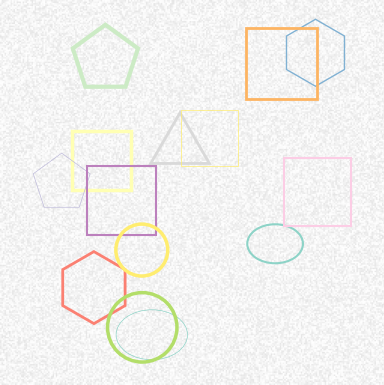[{"shape": "oval", "thickness": 1.5, "radius": 0.36, "center": [0.715, 0.367]}, {"shape": "oval", "thickness": 0.5, "radius": 0.46, "center": [0.394, 0.13]}, {"shape": "square", "thickness": 2.5, "radius": 0.39, "center": [0.264, 0.583]}, {"shape": "pentagon", "thickness": 0.5, "radius": 0.39, "center": [0.16, 0.525]}, {"shape": "hexagon", "thickness": 2, "radius": 0.47, "center": [0.244, 0.253]}, {"shape": "hexagon", "thickness": 1, "radius": 0.43, "center": [0.819, 0.863]}, {"shape": "square", "thickness": 2, "radius": 0.46, "center": [0.731, 0.834]}, {"shape": "circle", "thickness": 2.5, "radius": 0.45, "center": [0.369, 0.15]}, {"shape": "square", "thickness": 1.5, "radius": 0.44, "center": [0.825, 0.5]}, {"shape": "triangle", "thickness": 2, "radius": 0.44, "center": [0.468, 0.619]}, {"shape": "square", "thickness": 1.5, "radius": 0.45, "center": [0.316, 0.48]}, {"shape": "pentagon", "thickness": 3, "radius": 0.44, "center": [0.274, 0.847]}, {"shape": "square", "thickness": 0.5, "radius": 0.37, "center": [0.544, 0.642]}, {"shape": "circle", "thickness": 2.5, "radius": 0.34, "center": [0.368, 0.351]}]